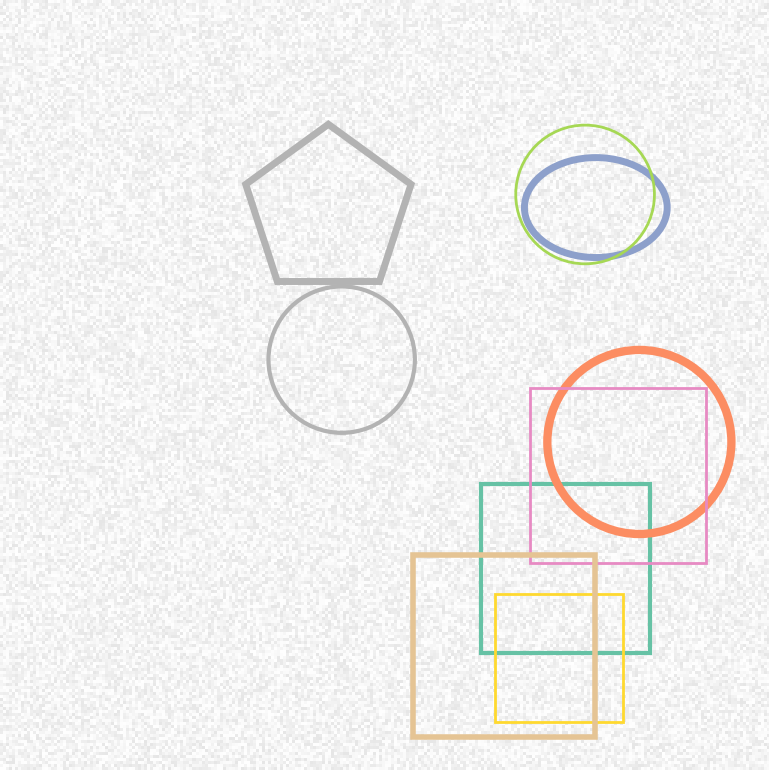[{"shape": "square", "thickness": 1.5, "radius": 0.55, "center": [0.734, 0.262]}, {"shape": "circle", "thickness": 3, "radius": 0.6, "center": [0.83, 0.426]}, {"shape": "oval", "thickness": 2.5, "radius": 0.46, "center": [0.774, 0.73]}, {"shape": "square", "thickness": 1, "radius": 0.57, "center": [0.802, 0.382]}, {"shape": "circle", "thickness": 1, "radius": 0.45, "center": [0.76, 0.747]}, {"shape": "square", "thickness": 1, "radius": 0.42, "center": [0.726, 0.145]}, {"shape": "square", "thickness": 2, "radius": 0.59, "center": [0.655, 0.162]}, {"shape": "circle", "thickness": 1.5, "radius": 0.48, "center": [0.444, 0.533]}, {"shape": "pentagon", "thickness": 2.5, "radius": 0.56, "center": [0.426, 0.726]}]